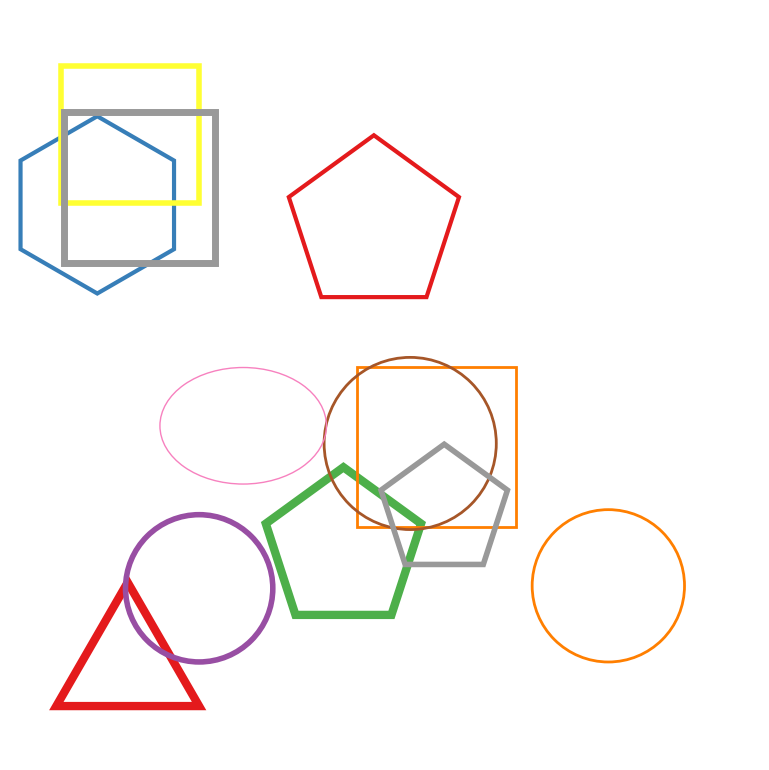[{"shape": "triangle", "thickness": 3, "radius": 0.54, "center": [0.166, 0.137]}, {"shape": "pentagon", "thickness": 1.5, "radius": 0.58, "center": [0.486, 0.708]}, {"shape": "hexagon", "thickness": 1.5, "radius": 0.58, "center": [0.126, 0.734]}, {"shape": "pentagon", "thickness": 3, "radius": 0.53, "center": [0.446, 0.287]}, {"shape": "circle", "thickness": 2, "radius": 0.48, "center": [0.259, 0.236]}, {"shape": "circle", "thickness": 1, "radius": 0.49, "center": [0.79, 0.239]}, {"shape": "square", "thickness": 1, "radius": 0.52, "center": [0.567, 0.419]}, {"shape": "square", "thickness": 2, "radius": 0.45, "center": [0.169, 0.825]}, {"shape": "circle", "thickness": 1, "radius": 0.56, "center": [0.533, 0.424]}, {"shape": "oval", "thickness": 0.5, "radius": 0.54, "center": [0.316, 0.447]}, {"shape": "pentagon", "thickness": 2, "radius": 0.43, "center": [0.577, 0.337]}, {"shape": "square", "thickness": 2.5, "radius": 0.49, "center": [0.181, 0.756]}]